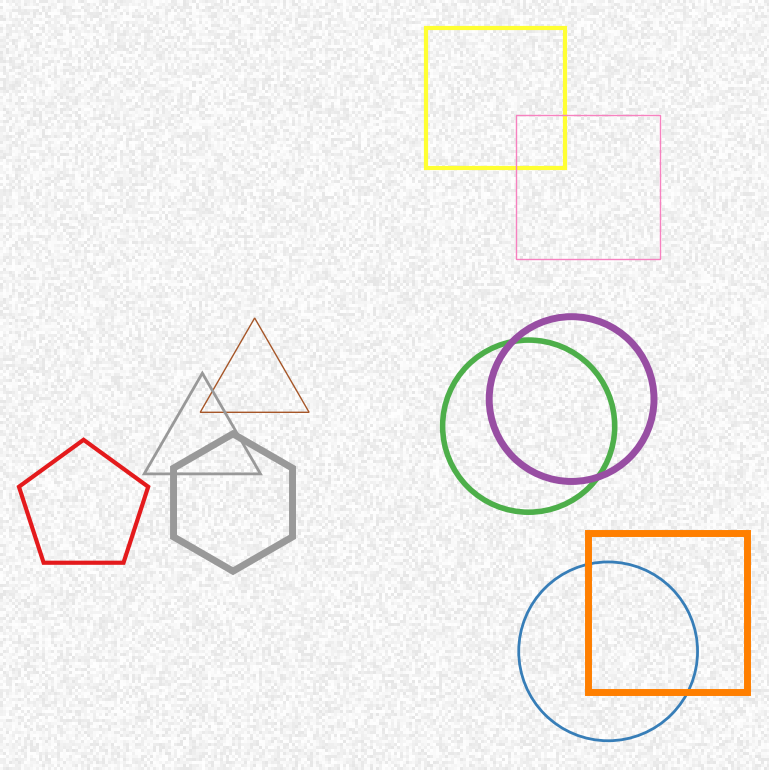[{"shape": "pentagon", "thickness": 1.5, "radius": 0.44, "center": [0.109, 0.341]}, {"shape": "circle", "thickness": 1, "radius": 0.58, "center": [0.79, 0.154]}, {"shape": "circle", "thickness": 2, "radius": 0.56, "center": [0.687, 0.447]}, {"shape": "circle", "thickness": 2.5, "radius": 0.54, "center": [0.742, 0.482]}, {"shape": "square", "thickness": 2.5, "radius": 0.51, "center": [0.867, 0.205]}, {"shape": "square", "thickness": 1.5, "radius": 0.45, "center": [0.643, 0.873]}, {"shape": "triangle", "thickness": 0.5, "radius": 0.41, "center": [0.331, 0.505]}, {"shape": "square", "thickness": 0.5, "radius": 0.47, "center": [0.764, 0.757]}, {"shape": "triangle", "thickness": 1, "radius": 0.44, "center": [0.263, 0.428]}, {"shape": "hexagon", "thickness": 2.5, "radius": 0.45, "center": [0.303, 0.347]}]